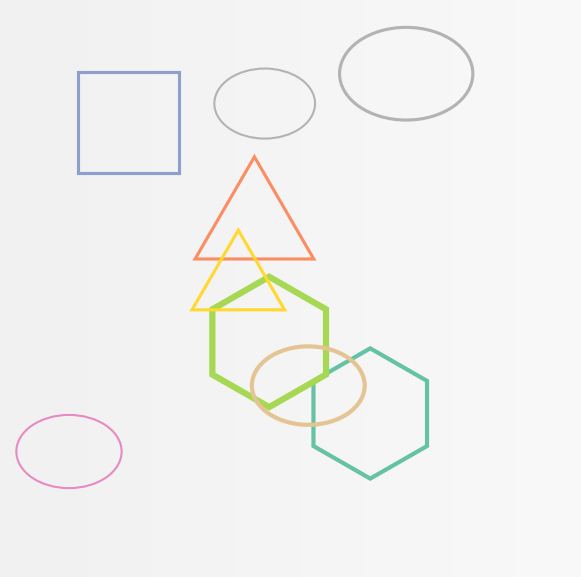[{"shape": "hexagon", "thickness": 2, "radius": 0.56, "center": [0.637, 0.283]}, {"shape": "triangle", "thickness": 1.5, "radius": 0.59, "center": [0.438, 0.61]}, {"shape": "square", "thickness": 1.5, "radius": 0.43, "center": [0.221, 0.787]}, {"shape": "oval", "thickness": 1, "radius": 0.45, "center": [0.119, 0.217]}, {"shape": "hexagon", "thickness": 3, "radius": 0.56, "center": [0.463, 0.407]}, {"shape": "triangle", "thickness": 1.5, "radius": 0.46, "center": [0.41, 0.509]}, {"shape": "oval", "thickness": 2, "radius": 0.49, "center": [0.53, 0.331]}, {"shape": "oval", "thickness": 1.5, "radius": 0.57, "center": [0.699, 0.872]}, {"shape": "oval", "thickness": 1, "radius": 0.43, "center": [0.455, 0.82]}]